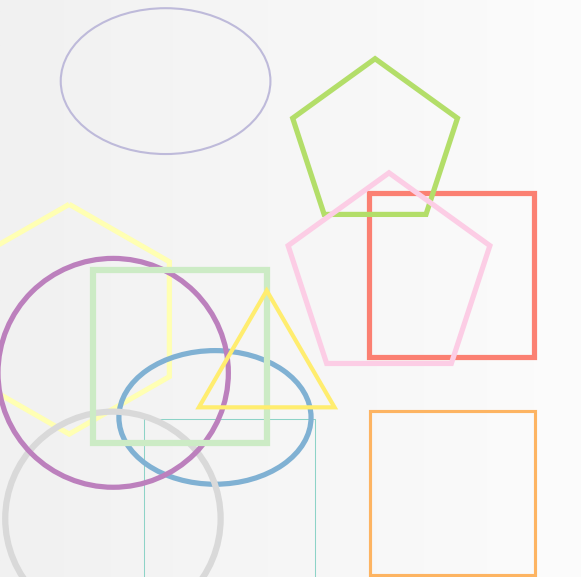[{"shape": "square", "thickness": 0.5, "radius": 0.74, "center": [0.395, 0.126]}, {"shape": "hexagon", "thickness": 2.5, "radius": 0.99, "center": [0.119, 0.446]}, {"shape": "oval", "thickness": 1, "radius": 0.9, "center": [0.285, 0.859]}, {"shape": "square", "thickness": 2.5, "radius": 0.71, "center": [0.777, 0.524]}, {"shape": "oval", "thickness": 2.5, "radius": 0.83, "center": [0.37, 0.276]}, {"shape": "square", "thickness": 1.5, "radius": 0.71, "center": [0.778, 0.146]}, {"shape": "pentagon", "thickness": 2.5, "radius": 0.75, "center": [0.645, 0.748]}, {"shape": "pentagon", "thickness": 2.5, "radius": 0.91, "center": [0.669, 0.517]}, {"shape": "circle", "thickness": 3, "radius": 0.93, "center": [0.194, 0.101]}, {"shape": "circle", "thickness": 2.5, "radius": 0.99, "center": [0.195, 0.354]}, {"shape": "square", "thickness": 3, "radius": 0.75, "center": [0.309, 0.381]}, {"shape": "triangle", "thickness": 2, "radius": 0.67, "center": [0.459, 0.361]}]